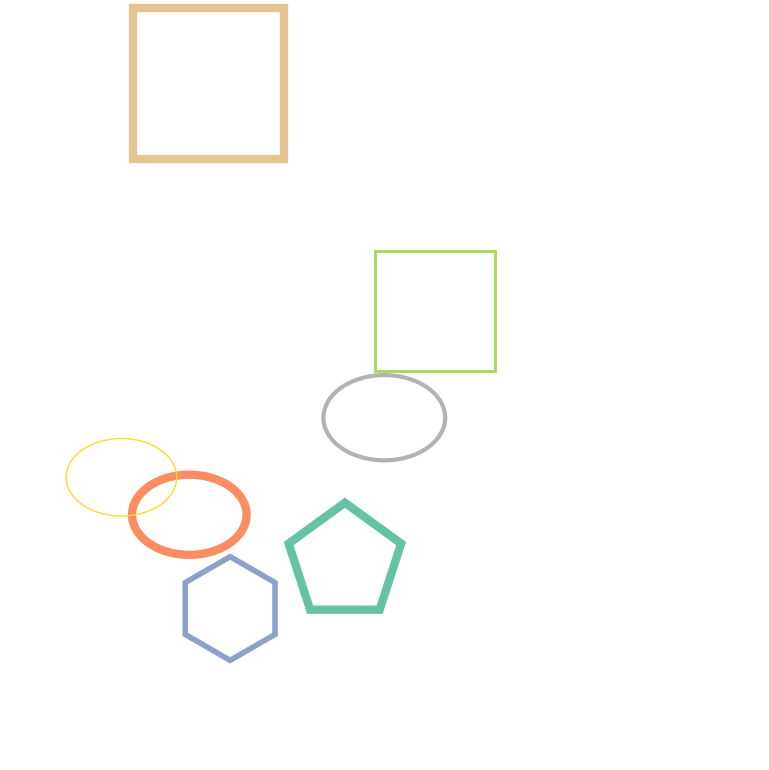[{"shape": "pentagon", "thickness": 3, "radius": 0.38, "center": [0.448, 0.27]}, {"shape": "oval", "thickness": 3, "radius": 0.37, "center": [0.246, 0.331]}, {"shape": "hexagon", "thickness": 2, "radius": 0.34, "center": [0.299, 0.21]}, {"shape": "square", "thickness": 1, "radius": 0.39, "center": [0.564, 0.596]}, {"shape": "oval", "thickness": 0.5, "radius": 0.36, "center": [0.158, 0.38]}, {"shape": "square", "thickness": 3, "radius": 0.49, "center": [0.271, 0.891]}, {"shape": "oval", "thickness": 1.5, "radius": 0.4, "center": [0.499, 0.458]}]